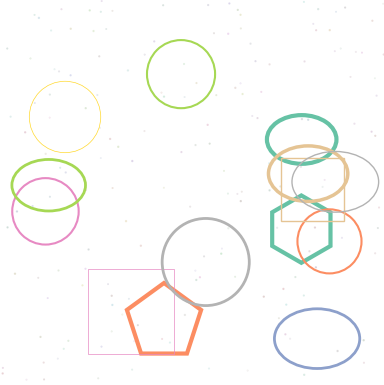[{"shape": "oval", "thickness": 3, "radius": 0.45, "center": [0.784, 0.638]}, {"shape": "hexagon", "thickness": 3, "radius": 0.44, "center": [0.783, 0.405]}, {"shape": "circle", "thickness": 1.5, "radius": 0.42, "center": [0.856, 0.373]}, {"shape": "pentagon", "thickness": 3, "radius": 0.51, "center": [0.426, 0.164]}, {"shape": "oval", "thickness": 2, "radius": 0.55, "center": [0.824, 0.12]}, {"shape": "circle", "thickness": 1.5, "radius": 0.43, "center": [0.118, 0.451]}, {"shape": "square", "thickness": 0.5, "radius": 0.56, "center": [0.341, 0.191]}, {"shape": "oval", "thickness": 2, "radius": 0.48, "center": [0.126, 0.519]}, {"shape": "circle", "thickness": 1.5, "radius": 0.44, "center": [0.47, 0.807]}, {"shape": "circle", "thickness": 0.5, "radius": 0.46, "center": [0.169, 0.696]}, {"shape": "oval", "thickness": 2.5, "radius": 0.52, "center": [0.8, 0.549]}, {"shape": "square", "thickness": 1, "radius": 0.41, "center": [0.812, 0.507]}, {"shape": "oval", "thickness": 1, "radius": 0.56, "center": [0.871, 0.528]}, {"shape": "circle", "thickness": 2, "radius": 0.57, "center": [0.534, 0.319]}]